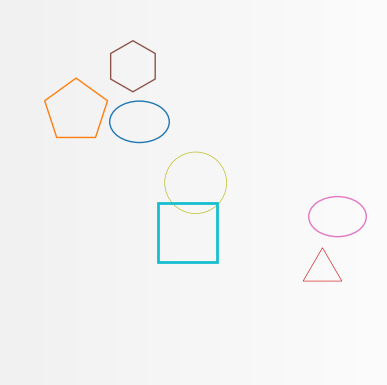[{"shape": "oval", "thickness": 1, "radius": 0.38, "center": [0.36, 0.684]}, {"shape": "pentagon", "thickness": 1, "radius": 0.43, "center": [0.196, 0.712]}, {"shape": "triangle", "thickness": 0.5, "radius": 0.29, "center": [0.832, 0.299]}, {"shape": "hexagon", "thickness": 1, "radius": 0.33, "center": [0.343, 0.828]}, {"shape": "oval", "thickness": 1, "radius": 0.37, "center": [0.871, 0.437]}, {"shape": "circle", "thickness": 0.5, "radius": 0.4, "center": [0.505, 0.525]}, {"shape": "square", "thickness": 2, "radius": 0.38, "center": [0.483, 0.396]}]